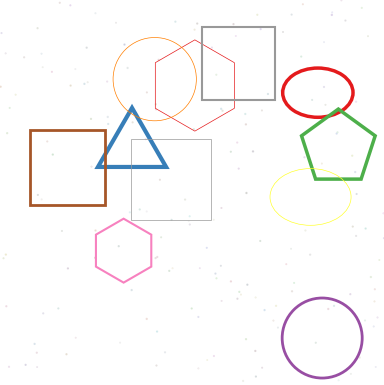[{"shape": "hexagon", "thickness": 0.5, "radius": 0.59, "center": [0.506, 0.778]}, {"shape": "oval", "thickness": 2.5, "radius": 0.46, "center": [0.826, 0.759]}, {"shape": "triangle", "thickness": 3, "radius": 0.51, "center": [0.343, 0.617]}, {"shape": "pentagon", "thickness": 2.5, "radius": 0.5, "center": [0.879, 0.616]}, {"shape": "circle", "thickness": 2, "radius": 0.52, "center": [0.837, 0.122]}, {"shape": "circle", "thickness": 0.5, "radius": 0.54, "center": [0.402, 0.794]}, {"shape": "oval", "thickness": 0.5, "radius": 0.53, "center": [0.807, 0.488]}, {"shape": "square", "thickness": 2, "radius": 0.49, "center": [0.176, 0.565]}, {"shape": "hexagon", "thickness": 1.5, "radius": 0.42, "center": [0.321, 0.349]}, {"shape": "square", "thickness": 1.5, "radius": 0.47, "center": [0.619, 0.835]}, {"shape": "square", "thickness": 0.5, "radius": 0.52, "center": [0.444, 0.534]}]